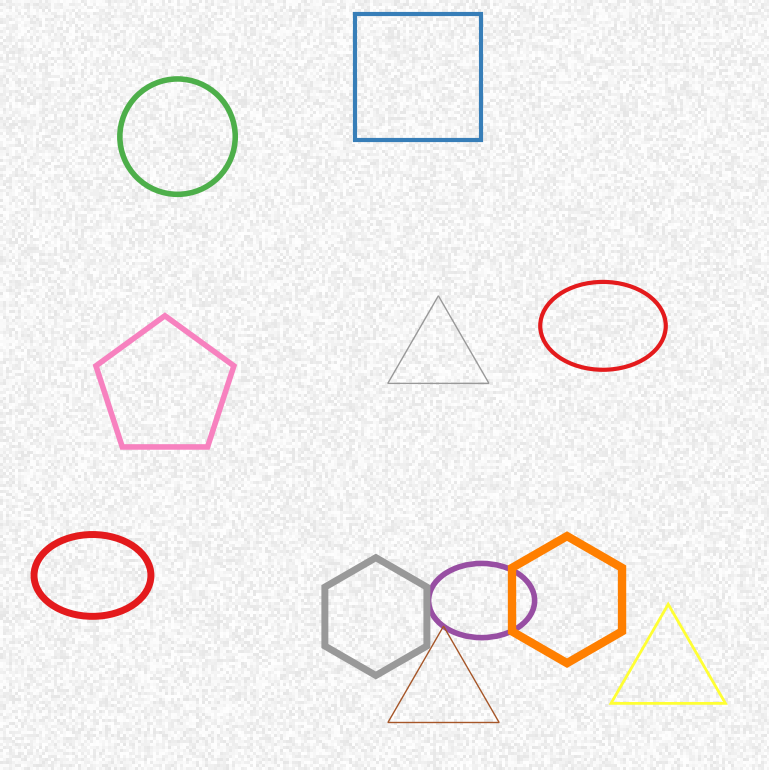[{"shape": "oval", "thickness": 1.5, "radius": 0.41, "center": [0.783, 0.577]}, {"shape": "oval", "thickness": 2.5, "radius": 0.38, "center": [0.12, 0.253]}, {"shape": "square", "thickness": 1.5, "radius": 0.41, "center": [0.542, 0.9]}, {"shape": "circle", "thickness": 2, "radius": 0.37, "center": [0.231, 0.823]}, {"shape": "oval", "thickness": 2, "radius": 0.34, "center": [0.625, 0.22]}, {"shape": "hexagon", "thickness": 3, "radius": 0.41, "center": [0.736, 0.221]}, {"shape": "triangle", "thickness": 1, "radius": 0.43, "center": [0.868, 0.129]}, {"shape": "triangle", "thickness": 0.5, "radius": 0.42, "center": [0.576, 0.103]}, {"shape": "pentagon", "thickness": 2, "radius": 0.47, "center": [0.214, 0.496]}, {"shape": "triangle", "thickness": 0.5, "radius": 0.38, "center": [0.569, 0.54]}, {"shape": "hexagon", "thickness": 2.5, "radius": 0.38, "center": [0.488, 0.199]}]